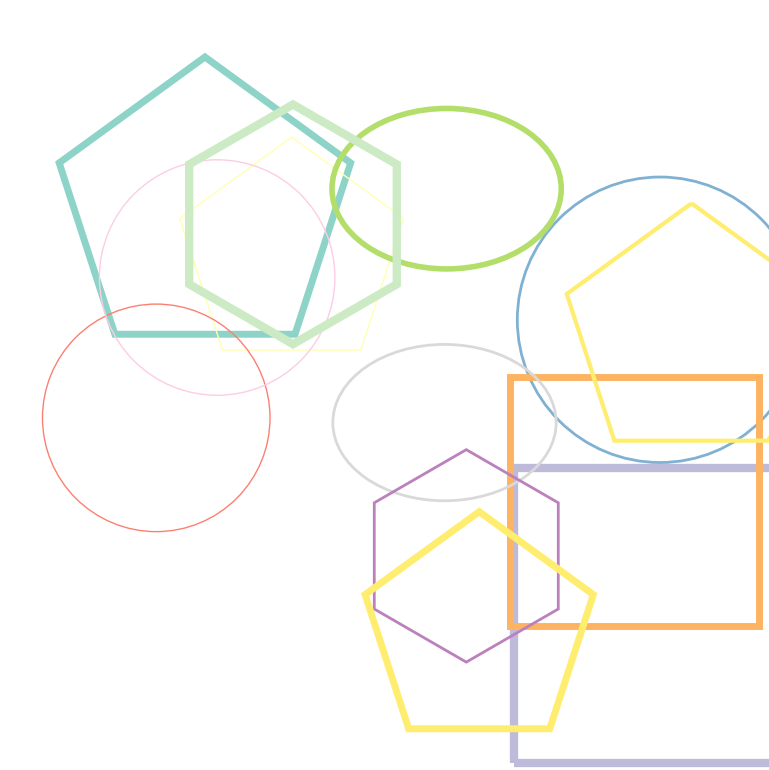[{"shape": "pentagon", "thickness": 2.5, "radius": 1.0, "center": [0.266, 0.727]}, {"shape": "pentagon", "thickness": 0.5, "radius": 0.76, "center": [0.379, 0.669]}, {"shape": "square", "thickness": 3, "radius": 0.96, "center": [0.859, 0.201]}, {"shape": "circle", "thickness": 0.5, "radius": 0.74, "center": [0.203, 0.457]}, {"shape": "circle", "thickness": 1, "radius": 0.93, "center": [0.857, 0.585]}, {"shape": "square", "thickness": 2.5, "radius": 0.81, "center": [0.824, 0.348]}, {"shape": "oval", "thickness": 2, "radius": 0.74, "center": [0.58, 0.755]}, {"shape": "circle", "thickness": 0.5, "radius": 0.76, "center": [0.282, 0.64]}, {"shape": "oval", "thickness": 1, "radius": 0.73, "center": [0.577, 0.451]}, {"shape": "hexagon", "thickness": 1, "radius": 0.69, "center": [0.606, 0.278]}, {"shape": "hexagon", "thickness": 3, "radius": 0.78, "center": [0.381, 0.709]}, {"shape": "pentagon", "thickness": 1.5, "radius": 0.85, "center": [0.898, 0.566]}, {"shape": "pentagon", "thickness": 2.5, "radius": 0.78, "center": [0.622, 0.18]}]